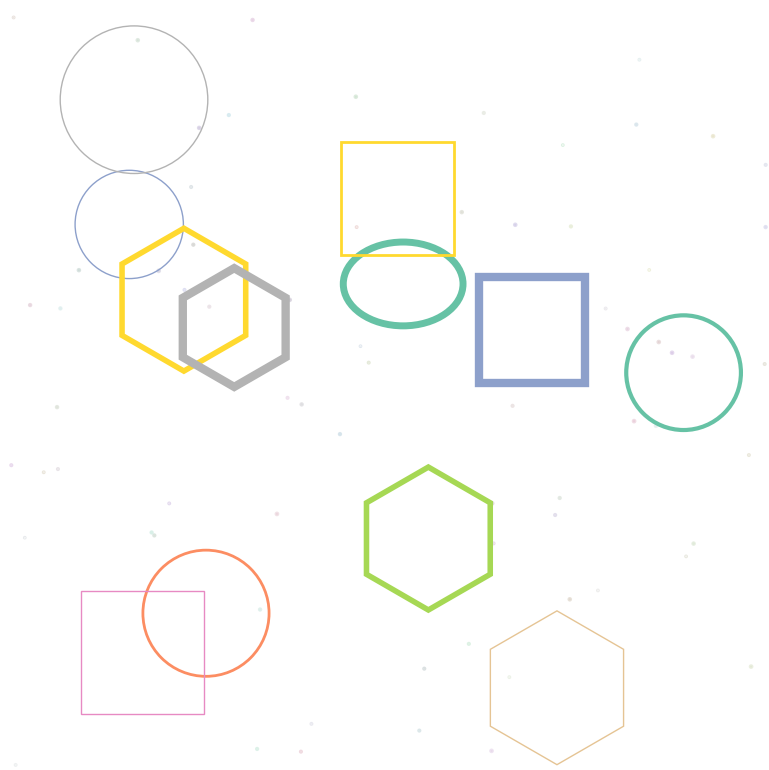[{"shape": "oval", "thickness": 2.5, "radius": 0.39, "center": [0.524, 0.631]}, {"shape": "circle", "thickness": 1.5, "radius": 0.37, "center": [0.888, 0.516]}, {"shape": "circle", "thickness": 1, "radius": 0.41, "center": [0.268, 0.204]}, {"shape": "square", "thickness": 3, "radius": 0.34, "center": [0.691, 0.571]}, {"shape": "circle", "thickness": 0.5, "radius": 0.35, "center": [0.168, 0.709]}, {"shape": "square", "thickness": 0.5, "radius": 0.4, "center": [0.185, 0.153]}, {"shape": "hexagon", "thickness": 2, "radius": 0.46, "center": [0.556, 0.301]}, {"shape": "hexagon", "thickness": 2, "radius": 0.46, "center": [0.239, 0.611]}, {"shape": "square", "thickness": 1, "radius": 0.37, "center": [0.516, 0.742]}, {"shape": "hexagon", "thickness": 0.5, "radius": 0.5, "center": [0.723, 0.107]}, {"shape": "circle", "thickness": 0.5, "radius": 0.48, "center": [0.174, 0.871]}, {"shape": "hexagon", "thickness": 3, "radius": 0.39, "center": [0.304, 0.575]}]